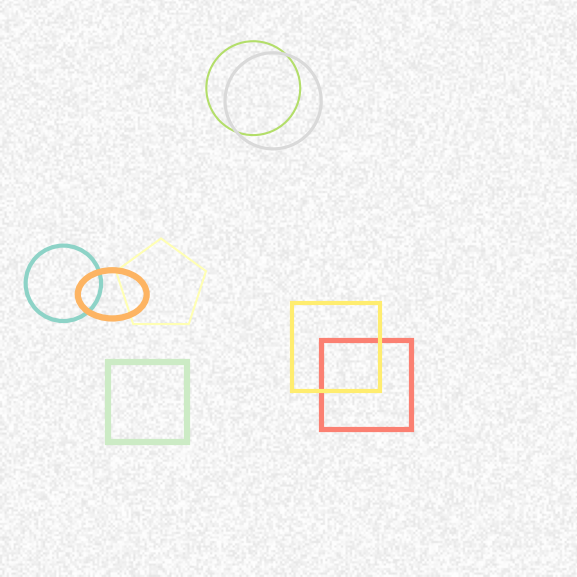[{"shape": "circle", "thickness": 2, "radius": 0.33, "center": [0.11, 0.509]}, {"shape": "pentagon", "thickness": 1, "radius": 0.41, "center": [0.279, 0.504]}, {"shape": "square", "thickness": 2.5, "radius": 0.39, "center": [0.634, 0.333]}, {"shape": "oval", "thickness": 3, "radius": 0.3, "center": [0.194, 0.489]}, {"shape": "circle", "thickness": 1, "radius": 0.41, "center": [0.439, 0.846]}, {"shape": "circle", "thickness": 1.5, "radius": 0.42, "center": [0.473, 0.825]}, {"shape": "square", "thickness": 3, "radius": 0.34, "center": [0.255, 0.303]}, {"shape": "square", "thickness": 2, "radius": 0.38, "center": [0.582, 0.398]}]